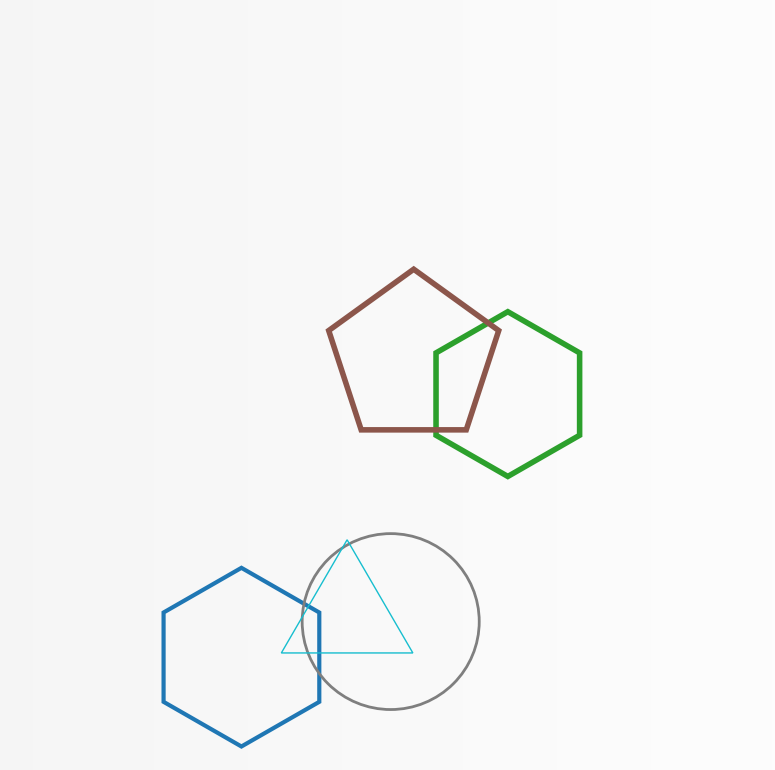[{"shape": "hexagon", "thickness": 1.5, "radius": 0.58, "center": [0.312, 0.147]}, {"shape": "hexagon", "thickness": 2, "radius": 0.53, "center": [0.655, 0.488]}, {"shape": "pentagon", "thickness": 2, "radius": 0.58, "center": [0.534, 0.535]}, {"shape": "circle", "thickness": 1, "radius": 0.57, "center": [0.504, 0.193]}, {"shape": "triangle", "thickness": 0.5, "radius": 0.49, "center": [0.448, 0.201]}]